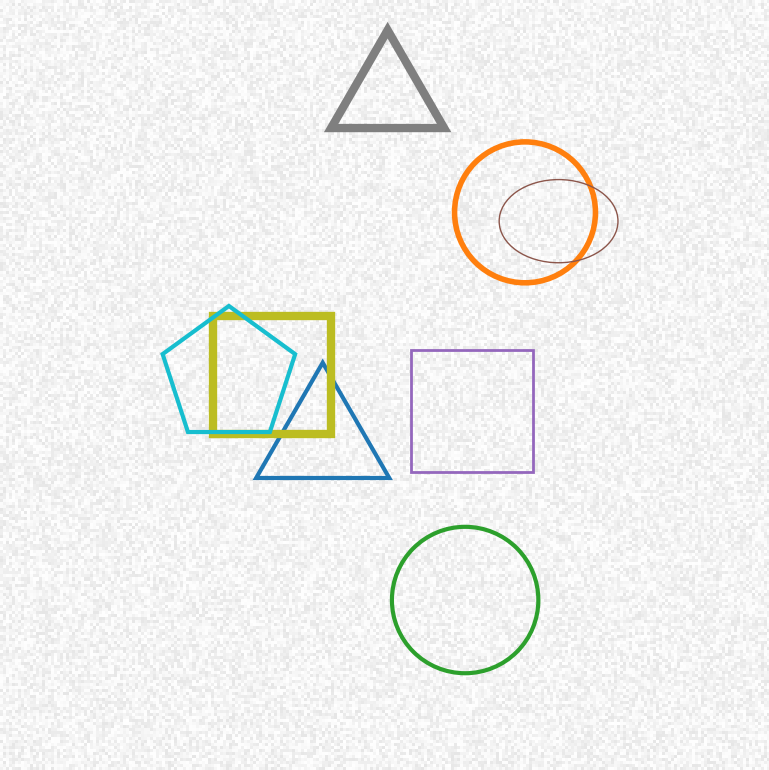[{"shape": "triangle", "thickness": 1.5, "radius": 0.5, "center": [0.419, 0.429]}, {"shape": "circle", "thickness": 2, "radius": 0.46, "center": [0.682, 0.724]}, {"shape": "circle", "thickness": 1.5, "radius": 0.48, "center": [0.604, 0.221]}, {"shape": "square", "thickness": 1, "radius": 0.4, "center": [0.613, 0.467]}, {"shape": "oval", "thickness": 0.5, "radius": 0.39, "center": [0.725, 0.713]}, {"shape": "triangle", "thickness": 3, "radius": 0.42, "center": [0.503, 0.876]}, {"shape": "square", "thickness": 3, "radius": 0.38, "center": [0.353, 0.513]}, {"shape": "pentagon", "thickness": 1.5, "radius": 0.45, "center": [0.297, 0.512]}]